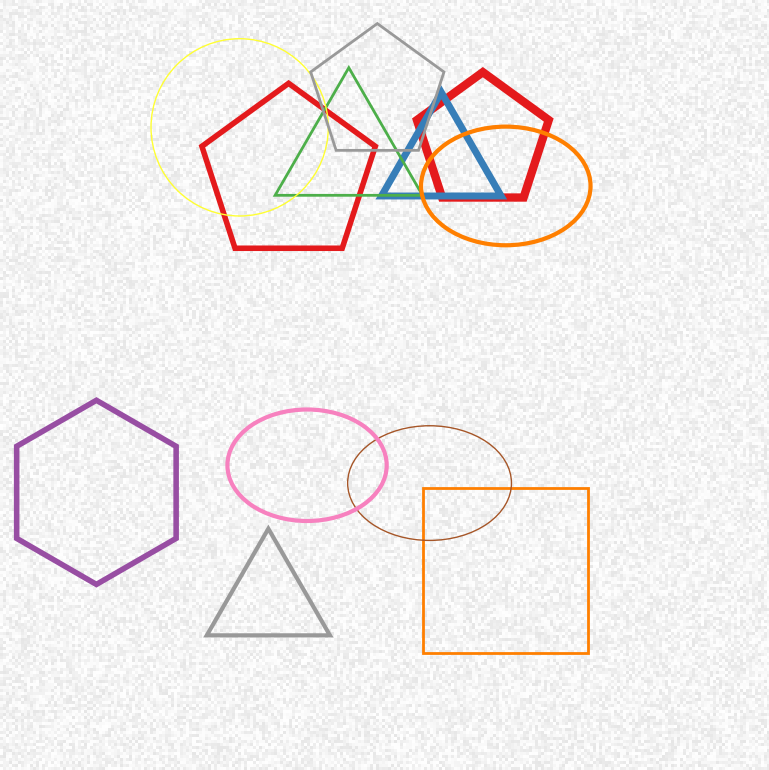[{"shape": "pentagon", "thickness": 2, "radius": 0.59, "center": [0.375, 0.773]}, {"shape": "pentagon", "thickness": 3, "radius": 0.45, "center": [0.627, 0.816]}, {"shape": "triangle", "thickness": 2.5, "radius": 0.45, "center": [0.573, 0.79]}, {"shape": "triangle", "thickness": 1, "radius": 0.55, "center": [0.453, 0.802]}, {"shape": "hexagon", "thickness": 2, "radius": 0.6, "center": [0.125, 0.361]}, {"shape": "oval", "thickness": 1.5, "radius": 0.55, "center": [0.657, 0.759]}, {"shape": "square", "thickness": 1, "radius": 0.54, "center": [0.657, 0.259]}, {"shape": "circle", "thickness": 0.5, "radius": 0.58, "center": [0.311, 0.835]}, {"shape": "oval", "thickness": 0.5, "radius": 0.53, "center": [0.558, 0.373]}, {"shape": "oval", "thickness": 1.5, "radius": 0.52, "center": [0.399, 0.396]}, {"shape": "triangle", "thickness": 1.5, "radius": 0.46, "center": [0.349, 0.221]}, {"shape": "pentagon", "thickness": 1, "radius": 0.46, "center": [0.49, 0.878]}]